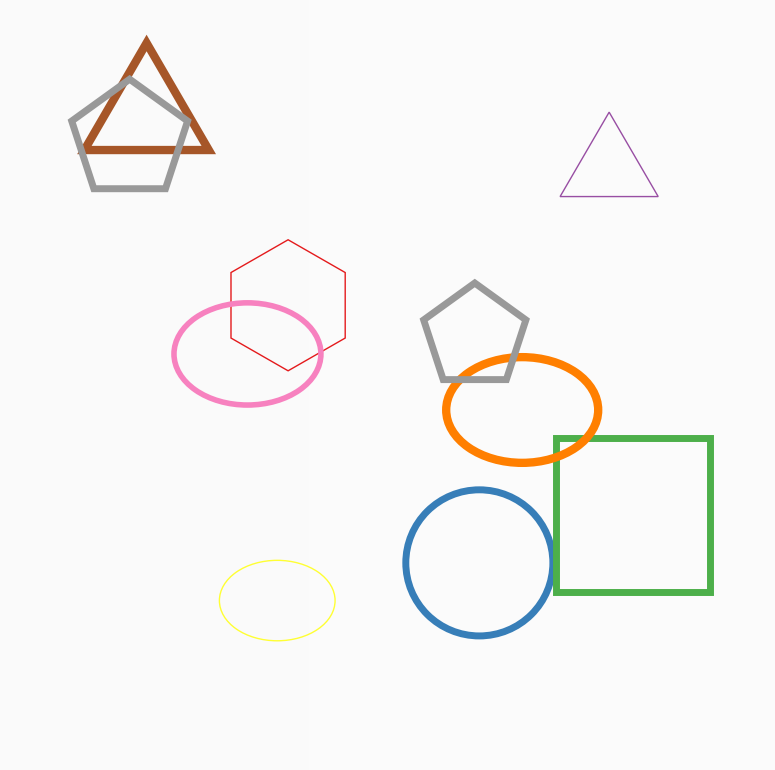[{"shape": "hexagon", "thickness": 0.5, "radius": 0.43, "center": [0.372, 0.604]}, {"shape": "circle", "thickness": 2.5, "radius": 0.47, "center": [0.619, 0.269]}, {"shape": "square", "thickness": 2.5, "radius": 0.5, "center": [0.817, 0.331]}, {"shape": "triangle", "thickness": 0.5, "radius": 0.37, "center": [0.786, 0.781]}, {"shape": "oval", "thickness": 3, "radius": 0.49, "center": [0.674, 0.468]}, {"shape": "oval", "thickness": 0.5, "radius": 0.37, "center": [0.358, 0.22]}, {"shape": "triangle", "thickness": 3, "radius": 0.46, "center": [0.189, 0.851]}, {"shape": "oval", "thickness": 2, "radius": 0.47, "center": [0.319, 0.54]}, {"shape": "pentagon", "thickness": 2.5, "radius": 0.35, "center": [0.613, 0.563]}, {"shape": "pentagon", "thickness": 2.5, "radius": 0.39, "center": [0.167, 0.819]}]